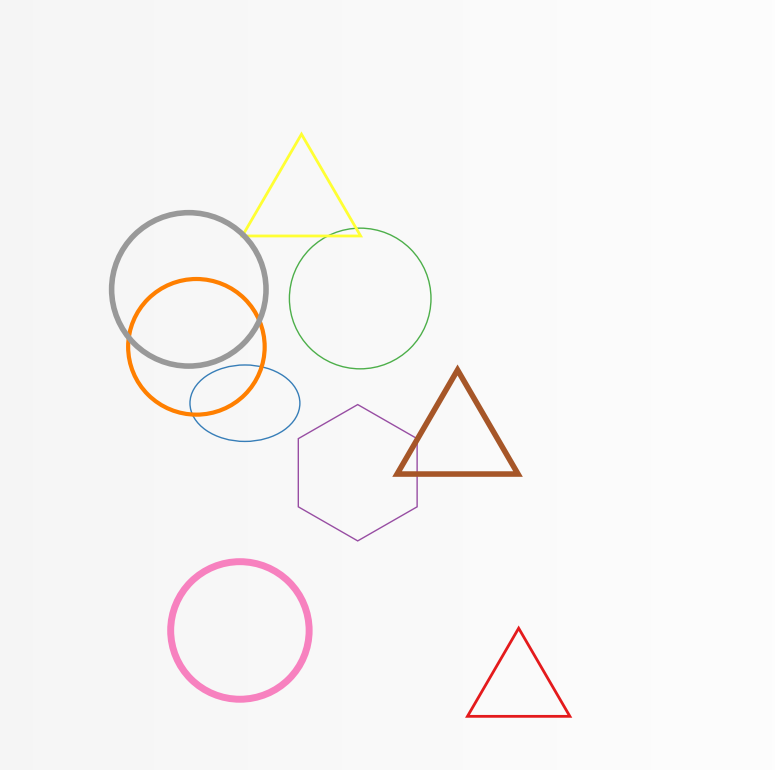[{"shape": "triangle", "thickness": 1, "radius": 0.38, "center": [0.669, 0.108]}, {"shape": "oval", "thickness": 0.5, "radius": 0.35, "center": [0.316, 0.476]}, {"shape": "circle", "thickness": 0.5, "radius": 0.46, "center": [0.465, 0.612]}, {"shape": "hexagon", "thickness": 0.5, "radius": 0.44, "center": [0.462, 0.386]}, {"shape": "circle", "thickness": 1.5, "radius": 0.44, "center": [0.253, 0.55]}, {"shape": "triangle", "thickness": 1, "radius": 0.44, "center": [0.389, 0.738]}, {"shape": "triangle", "thickness": 2, "radius": 0.45, "center": [0.59, 0.429]}, {"shape": "circle", "thickness": 2.5, "radius": 0.45, "center": [0.31, 0.181]}, {"shape": "circle", "thickness": 2, "radius": 0.5, "center": [0.244, 0.624]}]